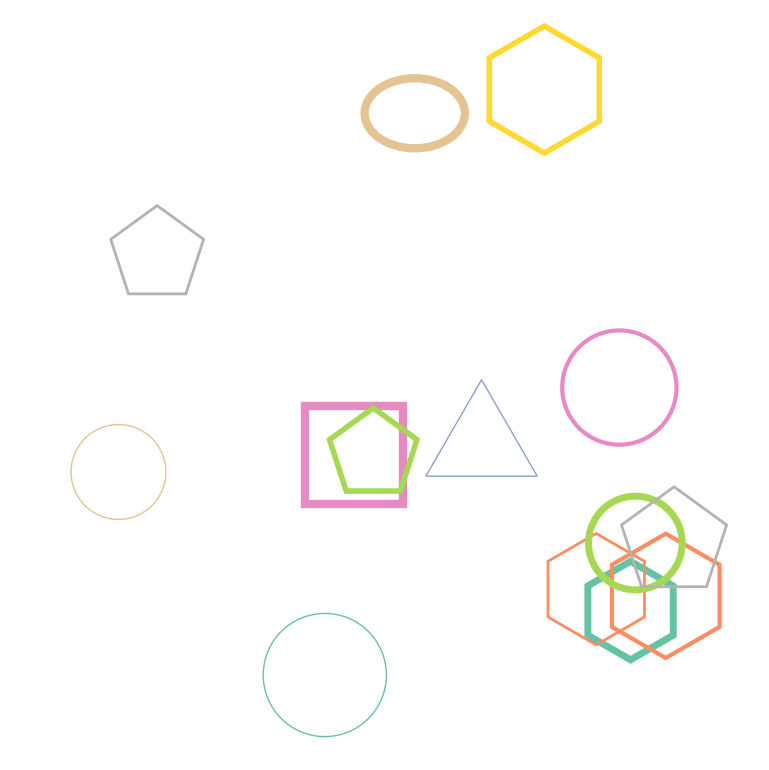[{"shape": "hexagon", "thickness": 2.5, "radius": 0.32, "center": [0.819, 0.207]}, {"shape": "circle", "thickness": 0.5, "radius": 0.4, "center": [0.422, 0.123]}, {"shape": "hexagon", "thickness": 1, "radius": 0.36, "center": [0.774, 0.235]}, {"shape": "hexagon", "thickness": 1.5, "radius": 0.4, "center": [0.865, 0.226]}, {"shape": "triangle", "thickness": 0.5, "radius": 0.42, "center": [0.625, 0.423]}, {"shape": "circle", "thickness": 1.5, "radius": 0.37, "center": [0.804, 0.497]}, {"shape": "square", "thickness": 3, "radius": 0.32, "center": [0.46, 0.409]}, {"shape": "pentagon", "thickness": 2, "radius": 0.3, "center": [0.485, 0.411]}, {"shape": "circle", "thickness": 2.5, "radius": 0.3, "center": [0.825, 0.295]}, {"shape": "hexagon", "thickness": 2, "radius": 0.41, "center": [0.707, 0.884]}, {"shape": "circle", "thickness": 0.5, "radius": 0.31, "center": [0.154, 0.387]}, {"shape": "oval", "thickness": 3, "radius": 0.33, "center": [0.539, 0.853]}, {"shape": "pentagon", "thickness": 1, "radius": 0.36, "center": [0.875, 0.296]}, {"shape": "pentagon", "thickness": 1, "radius": 0.32, "center": [0.204, 0.67]}]